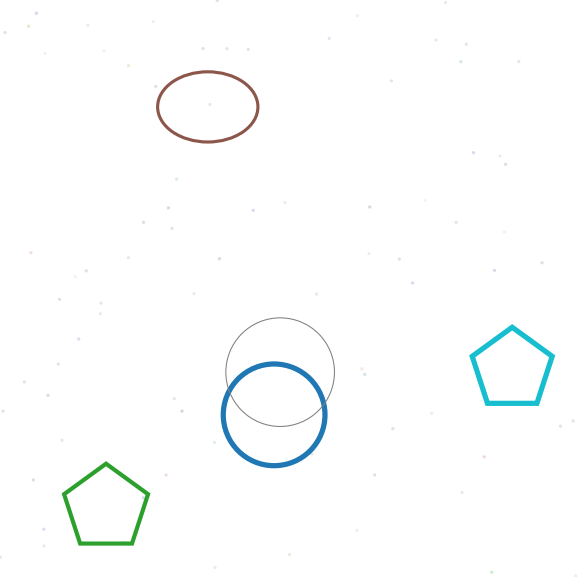[{"shape": "circle", "thickness": 2.5, "radius": 0.44, "center": [0.475, 0.281]}, {"shape": "pentagon", "thickness": 2, "radius": 0.38, "center": [0.184, 0.12]}, {"shape": "oval", "thickness": 1.5, "radius": 0.43, "center": [0.36, 0.814]}, {"shape": "circle", "thickness": 0.5, "radius": 0.47, "center": [0.485, 0.355]}, {"shape": "pentagon", "thickness": 2.5, "radius": 0.36, "center": [0.887, 0.36]}]